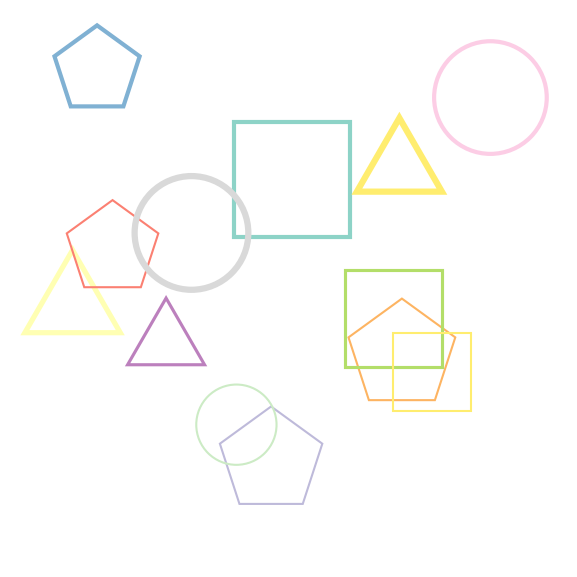[{"shape": "square", "thickness": 2, "radius": 0.5, "center": [0.506, 0.689]}, {"shape": "triangle", "thickness": 2.5, "radius": 0.48, "center": [0.126, 0.471]}, {"shape": "pentagon", "thickness": 1, "radius": 0.47, "center": [0.469, 0.202]}, {"shape": "pentagon", "thickness": 1, "radius": 0.42, "center": [0.195, 0.569]}, {"shape": "pentagon", "thickness": 2, "radius": 0.39, "center": [0.168, 0.878]}, {"shape": "pentagon", "thickness": 1, "radius": 0.49, "center": [0.696, 0.385]}, {"shape": "square", "thickness": 1.5, "radius": 0.42, "center": [0.681, 0.448]}, {"shape": "circle", "thickness": 2, "radius": 0.49, "center": [0.849, 0.83]}, {"shape": "circle", "thickness": 3, "radius": 0.49, "center": [0.332, 0.596]}, {"shape": "triangle", "thickness": 1.5, "radius": 0.38, "center": [0.288, 0.406]}, {"shape": "circle", "thickness": 1, "radius": 0.35, "center": [0.409, 0.264]}, {"shape": "triangle", "thickness": 3, "radius": 0.42, "center": [0.692, 0.71]}, {"shape": "square", "thickness": 1, "radius": 0.34, "center": [0.748, 0.355]}]